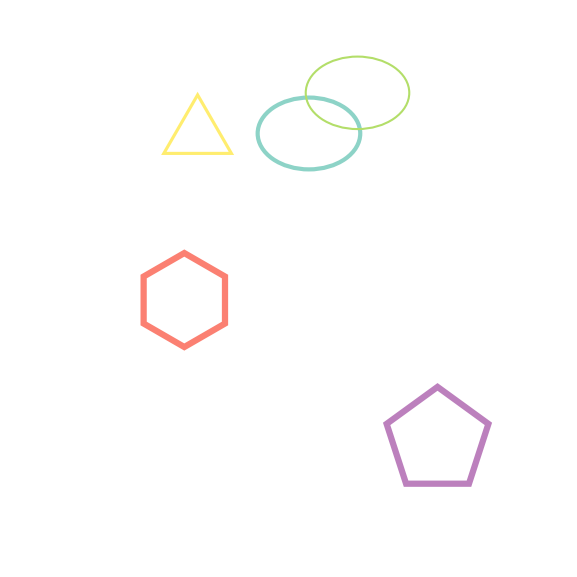[{"shape": "oval", "thickness": 2, "radius": 0.44, "center": [0.535, 0.768]}, {"shape": "hexagon", "thickness": 3, "radius": 0.41, "center": [0.319, 0.48]}, {"shape": "oval", "thickness": 1, "radius": 0.45, "center": [0.619, 0.838]}, {"shape": "pentagon", "thickness": 3, "radius": 0.46, "center": [0.758, 0.237]}, {"shape": "triangle", "thickness": 1.5, "radius": 0.34, "center": [0.342, 0.767]}]